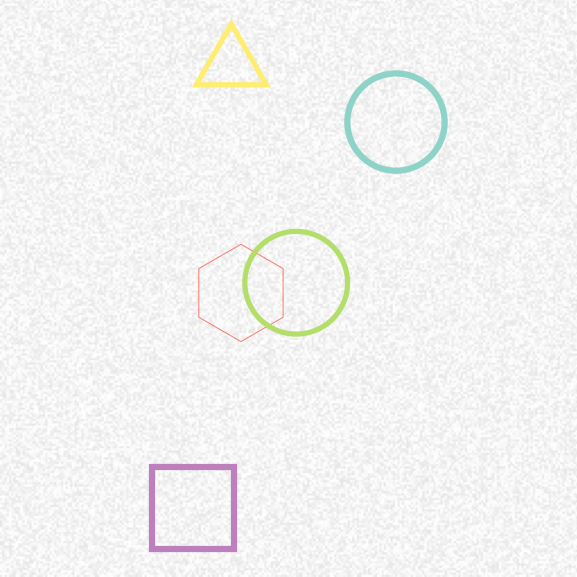[{"shape": "circle", "thickness": 3, "radius": 0.42, "center": [0.686, 0.788]}, {"shape": "hexagon", "thickness": 0.5, "radius": 0.42, "center": [0.417, 0.492]}, {"shape": "circle", "thickness": 2.5, "radius": 0.44, "center": [0.513, 0.51]}, {"shape": "square", "thickness": 3, "radius": 0.36, "center": [0.335, 0.119]}, {"shape": "triangle", "thickness": 2.5, "radius": 0.35, "center": [0.401, 0.887]}]